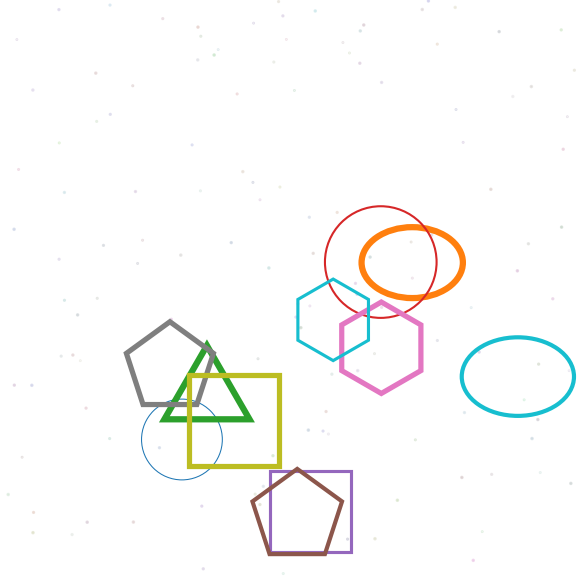[{"shape": "circle", "thickness": 0.5, "radius": 0.35, "center": [0.315, 0.238]}, {"shape": "oval", "thickness": 3, "radius": 0.44, "center": [0.714, 0.544]}, {"shape": "triangle", "thickness": 3, "radius": 0.43, "center": [0.358, 0.316]}, {"shape": "circle", "thickness": 1, "radius": 0.48, "center": [0.659, 0.545]}, {"shape": "square", "thickness": 1.5, "radius": 0.35, "center": [0.538, 0.114]}, {"shape": "pentagon", "thickness": 2, "radius": 0.41, "center": [0.515, 0.106]}, {"shape": "hexagon", "thickness": 2.5, "radius": 0.4, "center": [0.66, 0.397]}, {"shape": "pentagon", "thickness": 2.5, "radius": 0.4, "center": [0.294, 0.363]}, {"shape": "square", "thickness": 2.5, "radius": 0.39, "center": [0.405, 0.272]}, {"shape": "hexagon", "thickness": 1.5, "radius": 0.35, "center": [0.577, 0.445]}, {"shape": "oval", "thickness": 2, "radius": 0.49, "center": [0.897, 0.347]}]